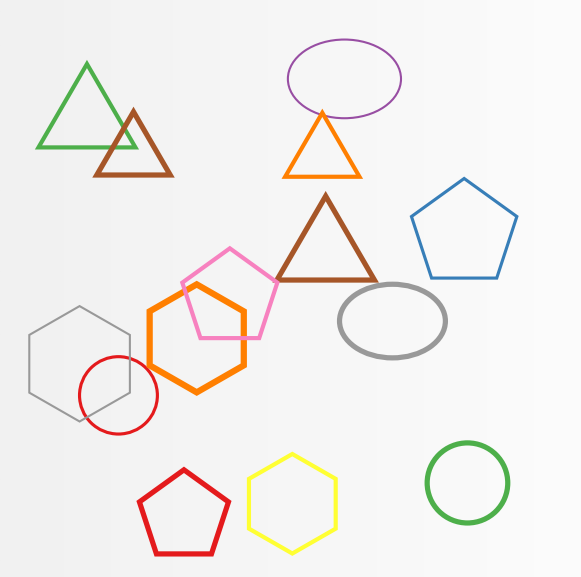[{"shape": "pentagon", "thickness": 2.5, "radius": 0.4, "center": [0.316, 0.105]}, {"shape": "circle", "thickness": 1.5, "radius": 0.33, "center": [0.204, 0.315]}, {"shape": "pentagon", "thickness": 1.5, "radius": 0.48, "center": [0.799, 0.595]}, {"shape": "circle", "thickness": 2.5, "radius": 0.35, "center": [0.804, 0.163]}, {"shape": "triangle", "thickness": 2, "radius": 0.48, "center": [0.15, 0.792]}, {"shape": "oval", "thickness": 1, "radius": 0.49, "center": [0.593, 0.863]}, {"shape": "triangle", "thickness": 2, "radius": 0.37, "center": [0.555, 0.73]}, {"shape": "hexagon", "thickness": 3, "radius": 0.47, "center": [0.338, 0.413]}, {"shape": "hexagon", "thickness": 2, "radius": 0.43, "center": [0.503, 0.127]}, {"shape": "triangle", "thickness": 2.5, "radius": 0.36, "center": [0.23, 0.733]}, {"shape": "triangle", "thickness": 2.5, "radius": 0.48, "center": [0.56, 0.563]}, {"shape": "pentagon", "thickness": 2, "radius": 0.43, "center": [0.395, 0.483]}, {"shape": "hexagon", "thickness": 1, "radius": 0.5, "center": [0.137, 0.369]}, {"shape": "oval", "thickness": 2.5, "radius": 0.46, "center": [0.675, 0.443]}]